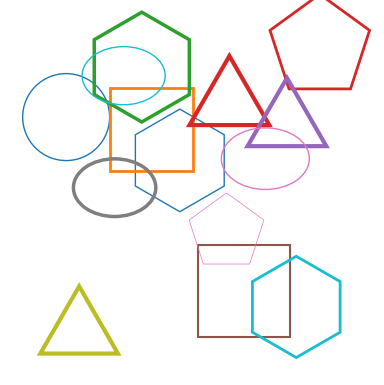[{"shape": "hexagon", "thickness": 1, "radius": 0.67, "center": [0.467, 0.583]}, {"shape": "circle", "thickness": 1, "radius": 0.56, "center": [0.172, 0.696]}, {"shape": "square", "thickness": 2, "radius": 0.54, "center": [0.394, 0.664]}, {"shape": "hexagon", "thickness": 2.5, "radius": 0.71, "center": [0.368, 0.826]}, {"shape": "pentagon", "thickness": 2, "radius": 0.68, "center": [0.831, 0.879]}, {"shape": "triangle", "thickness": 3, "radius": 0.6, "center": [0.596, 0.735]}, {"shape": "triangle", "thickness": 3, "radius": 0.59, "center": [0.745, 0.679]}, {"shape": "square", "thickness": 1.5, "radius": 0.6, "center": [0.633, 0.243]}, {"shape": "oval", "thickness": 1, "radius": 0.57, "center": [0.689, 0.588]}, {"shape": "pentagon", "thickness": 0.5, "radius": 0.51, "center": [0.588, 0.397]}, {"shape": "oval", "thickness": 2.5, "radius": 0.53, "center": [0.298, 0.513]}, {"shape": "triangle", "thickness": 3, "radius": 0.58, "center": [0.206, 0.14]}, {"shape": "hexagon", "thickness": 2, "radius": 0.66, "center": [0.769, 0.203]}, {"shape": "oval", "thickness": 1, "radius": 0.54, "center": [0.321, 0.803]}]